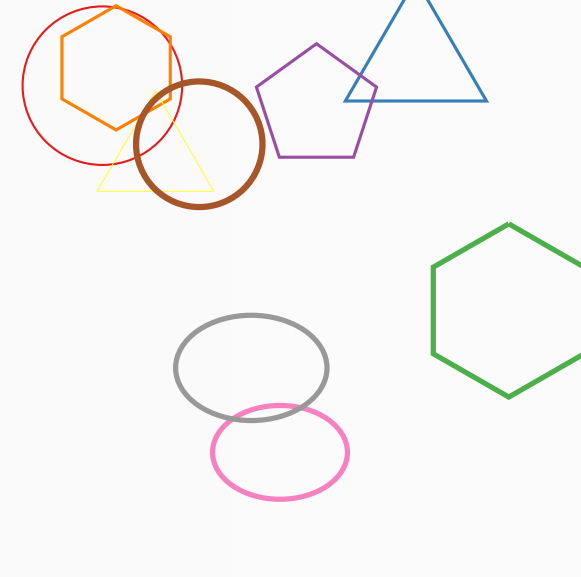[{"shape": "circle", "thickness": 1, "radius": 0.69, "center": [0.176, 0.851]}, {"shape": "triangle", "thickness": 1.5, "radius": 0.7, "center": [0.716, 0.894]}, {"shape": "hexagon", "thickness": 2.5, "radius": 0.75, "center": [0.875, 0.462]}, {"shape": "pentagon", "thickness": 1.5, "radius": 0.54, "center": [0.544, 0.815]}, {"shape": "hexagon", "thickness": 1.5, "radius": 0.54, "center": [0.2, 0.882]}, {"shape": "triangle", "thickness": 0.5, "radius": 0.58, "center": [0.267, 0.726]}, {"shape": "circle", "thickness": 3, "radius": 0.54, "center": [0.343, 0.749]}, {"shape": "oval", "thickness": 2.5, "radius": 0.58, "center": [0.482, 0.216]}, {"shape": "oval", "thickness": 2.5, "radius": 0.65, "center": [0.432, 0.362]}]